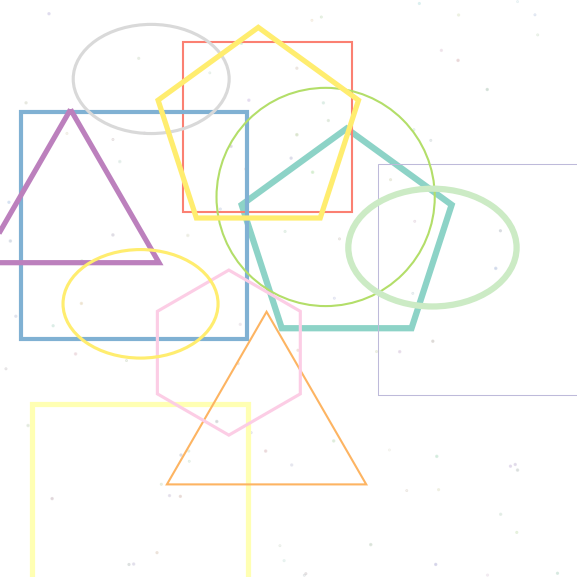[{"shape": "pentagon", "thickness": 3, "radius": 0.96, "center": [0.6, 0.585]}, {"shape": "square", "thickness": 2.5, "radius": 0.94, "center": [0.242, 0.112]}, {"shape": "square", "thickness": 0.5, "radius": 1.0, "center": [0.853, 0.515]}, {"shape": "square", "thickness": 1, "radius": 0.73, "center": [0.463, 0.779]}, {"shape": "square", "thickness": 2, "radius": 0.98, "center": [0.232, 0.609]}, {"shape": "triangle", "thickness": 1, "radius": 1.0, "center": [0.462, 0.26]}, {"shape": "circle", "thickness": 1, "radius": 0.94, "center": [0.564, 0.658]}, {"shape": "hexagon", "thickness": 1.5, "radius": 0.71, "center": [0.396, 0.389]}, {"shape": "oval", "thickness": 1.5, "radius": 0.68, "center": [0.262, 0.862]}, {"shape": "triangle", "thickness": 2.5, "radius": 0.88, "center": [0.122, 0.633]}, {"shape": "oval", "thickness": 3, "radius": 0.73, "center": [0.749, 0.57]}, {"shape": "pentagon", "thickness": 2.5, "radius": 0.91, "center": [0.447, 0.769]}, {"shape": "oval", "thickness": 1.5, "radius": 0.67, "center": [0.243, 0.473]}]